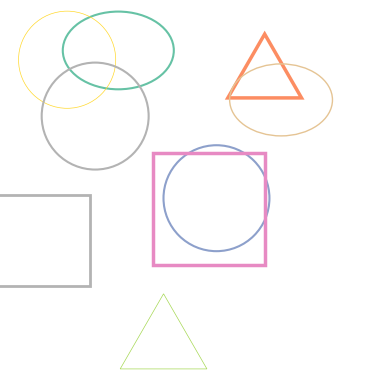[{"shape": "oval", "thickness": 1.5, "radius": 0.72, "center": [0.307, 0.869]}, {"shape": "triangle", "thickness": 2.5, "radius": 0.55, "center": [0.687, 0.801]}, {"shape": "circle", "thickness": 1.5, "radius": 0.69, "center": [0.562, 0.485]}, {"shape": "square", "thickness": 2.5, "radius": 0.72, "center": [0.543, 0.458]}, {"shape": "triangle", "thickness": 0.5, "radius": 0.65, "center": [0.425, 0.107]}, {"shape": "circle", "thickness": 0.5, "radius": 0.63, "center": [0.174, 0.845]}, {"shape": "oval", "thickness": 1, "radius": 0.67, "center": [0.73, 0.741]}, {"shape": "square", "thickness": 2, "radius": 0.59, "center": [0.115, 0.375]}, {"shape": "circle", "thickness": 1.5, "radius": 0.69, "center": [0.247, 0.698]}]